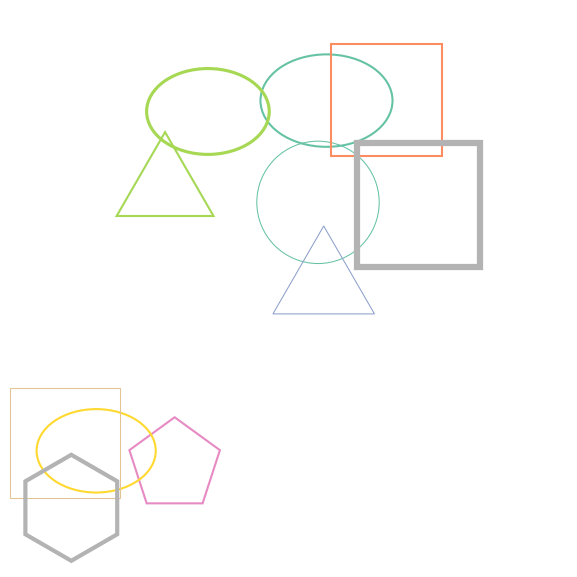[{"shape": "oval", "thickness": 1, "radius": 0.57, "center": [0.565, 0.825]}, {"shape": "circle", "thickness": 0.5, "radius": 0.53, "center": [0.551, 0.649]}, {"shape": "square", "thickness": 1, "radius": 0.48, "center": [0.67, 0.826]}, {"shape": "triangle", "thickness": 0.5, "radius": 0.51, "center": [0.561, 0.506]}, {"shape": "pentagon", "thickness": 1, "radius": 0.41, "center": [0.302, 0.194]}, {"shape": "oval", "thickness": 1.5, "radius": 0.53, "center": [0.36, 0.806]}, {"shape": "triangle", "thickness": 1, "radius": 0.48, "center": [0.286, 0.674]}, {"shape": "oval", "thickness": 1, "radius": 0.52, "center": [0.167, 0.218]}, {"shape": "square", "thickness": 0.5, "radius": 0.48, "center": [0.112, 0.231]}, {"shape": "hexagon", "thickness": 2, "radius": 0.46, "center": [0.123, 0.12]}, {"shape": "square", "thickness": 3, "radius": 0.54, "center": [0.725, 0.644]}]